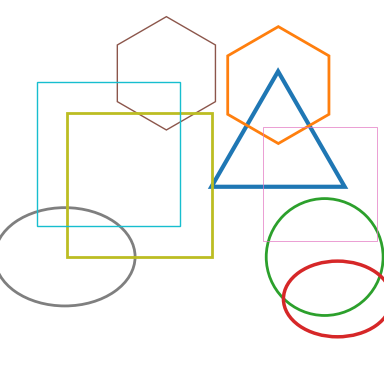[{"shape": "triangle", "thickness": 3, "radius": 1.0, "center": [0.722, 0.615]}, {"shape": "hexagon", "thickness": 2, "radius": 0.76, "center": [0.723, 0.779]}, {"shape": "circle", "thickness": 2, "radius": 0.76, "center": [0.843, 0.332]}, {"shape": "oval", "thickness": 2.5, "radius": 0.7, "center": [0.877, 0.223]}, {"shape": "hexagon", "thickness": 1, "radius": 0.74, "center": [0.432, 0.81]}, {"shape": "square", "thickness": 0.5, "radius": 0.74, "center": [0.831, 0.522]}, {"shape": "oval", "thickness": 2, "radius": 0.91, "center": [0.169, 0.333]}, {"shape": "square", "thickness": 2, "radius": 0.94, "center": [0.362, 0.519]}, {"shape": "square", "thickness": 1, "radius": 0.93, "center": [0.281, 0.6]}]